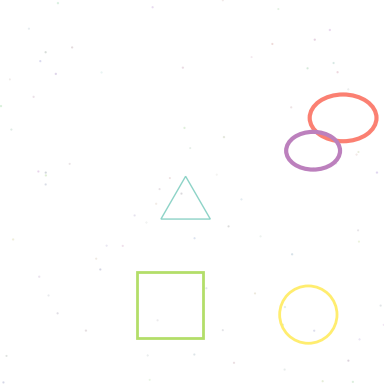[{"shape": "triangle", "thickness": 1, "radius": 0.37, "center": [0.482, 0.468]}, {"shape": "oval", "thickness": 3, "radius": 0.43, "center": [0.891, 0.694]}, {"shape": "square", "thickness": 2, "radius": 0.43, "center": [0.441, 0.207]}, {"shape": "oval", "thickness": 3, "radius": 0.35, "center": [0.813, 0.609]}, {"shape": "circle", "thickness": 2, "radius": 0.37, "center": [0.801, 0.183]}]